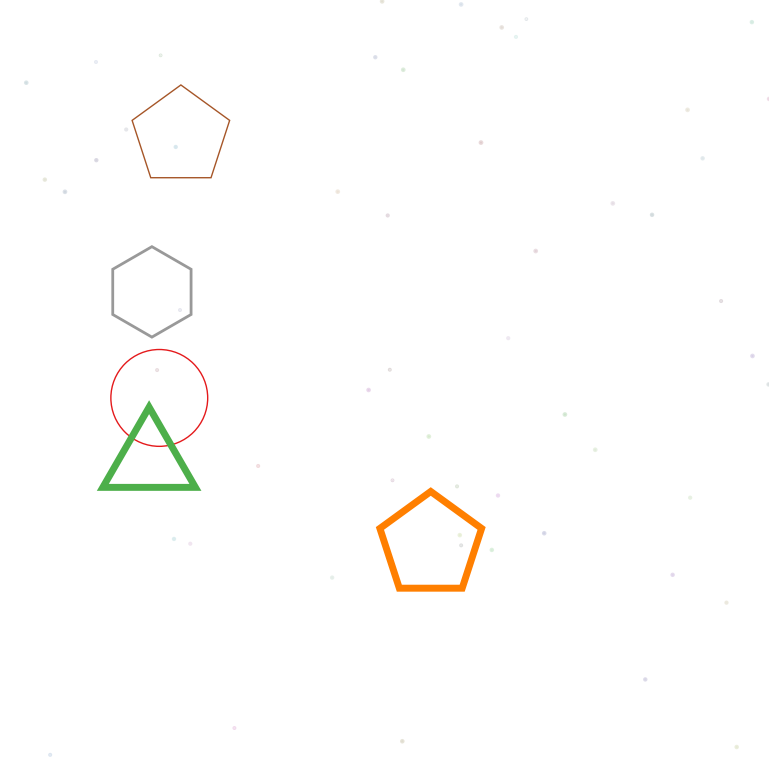[{"shape": "circle", "thickness": 0.5, "radius": 0.31, "center": [0.207, 0.483]}, {"shape": "triangle", "thickness": 2.5, "radius": 0.35, "center": [0.194, 0.402]}, {"shape": "pentagon", "thickness": 2.5, "radius": 0.35, "center": [0.559, 0.292]}, {"shape": "pentagon", "thickness": 0.5, "radius": 0.33, "center": [0.235, 0.823]}, {"shape": "hexagon", "thickness": 1, "radius": 0.29, "center": [0.197, 0.621]}]